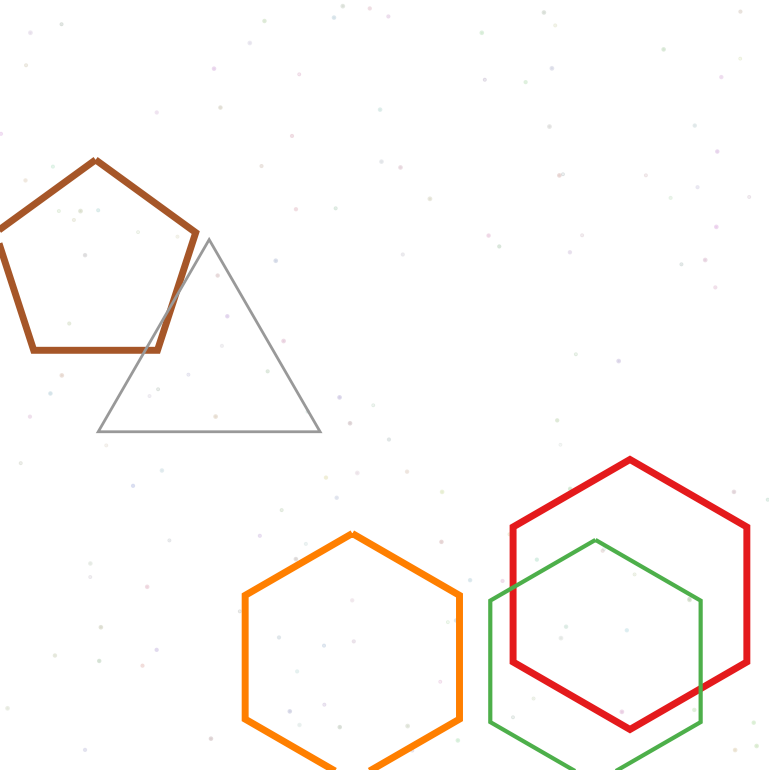[{"shape": "hexagon", "thickness": 2.5, "radius": 0.88, "center": [0.818, 0.228]}, {"shape": "hexagon", "thickness": 1.5, "radius": 0.79, "center": [0.773, 0.141]}, {"shape": "hexagon", "thickness": 2.5, "radius": 0.8, "center": [0.458, 0.146]}, {"shape": "pentagon", "thickness": 2.5, "radius": 0.68, "center": [0.124, 0.656]}, {"shape": "triangle", "thickness": 1, "radius": 0.83, "center": [0.272, 0.522]}]